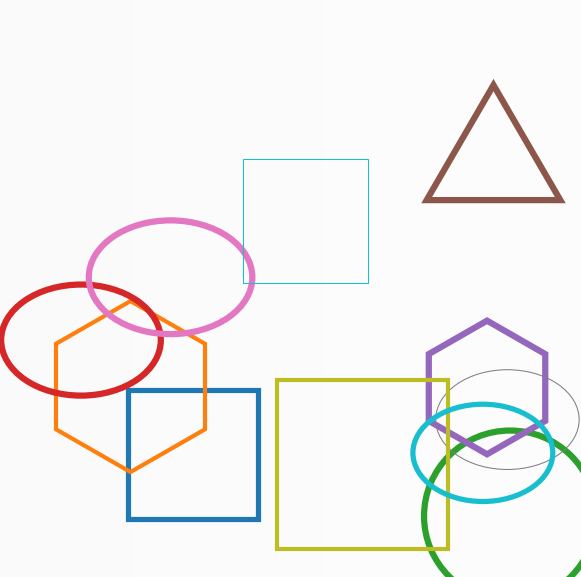[{"shape": "square", "thickness": 2.5, "radius": 0.56, "center": [0.333, 0.212]}, {"shape": "hexagon", "thickness": 2, "radius": 0.74, "center": [0.225, 0.33]}, {"shape": "circle", "thickness": 3, "radius": 0.74, "center": [0.878, 0.106]}, {"shape": "oval", "thickness": 3, "radius": 0.69, "center": [0.139, 0.41]}, {"shape": "hexagon", "thickness": 3, "radius": 0.58, "center": [0.838, 0.328]}, {"shape": "triangle", "thickness": 3, "radius": 0.66, "center": [0.849, 0.719]}, {"shape": "oval", "thickness": 3, "radius": 0.7, "center": [0.293, 0.519]}, {"shape": "oval", "thickness": 0.5, "radius": 0.62, "center": [0.873, 0.273]}, {"shape": "square", "thickness": 2, "radius": 0.73, "center": [0.624, 0.195]}, {"shape": "oval", "thickness": 2.5, "radius": 0.6, "center": [0.831, 0.215]}, {"shape": "square", "thickness": 0.5, "radius": 0.54, "center": [0.526, 0.616]}]